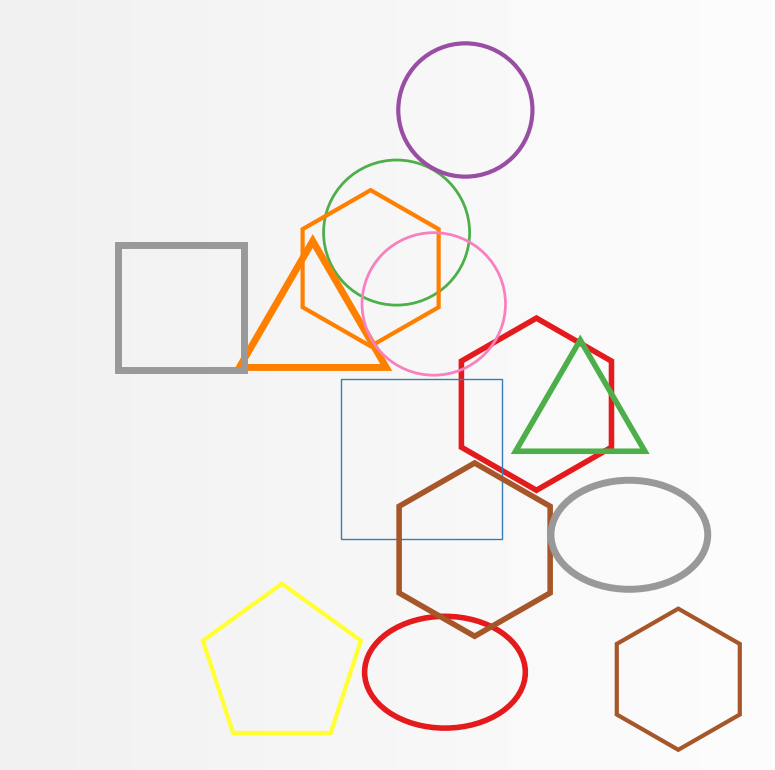[{"shape": "oval", "thickness": 2, "radius": 0.52, "center": [0.574, 0.127]}, {"shape": "hexagon", "thickness": 2, "radius": 0.56, "center": [0.692, 0.475]}, {"shape": "square", "thickness": 0.5, "radius": 0.52, "center": [0.544, 0.404]}, {"shape": "circle", "thickness": 1, "radius": 0.47, "center": [0.512, 0.698]}, {"shape": "triangle", "thickness": 2, "radius": 0.48, "center": [0.749, 0.462]}, {"shape": "circle", "thickness": 1.5, "radius": 0.43, "center": [0.6, 0.857]}, {"shape": "hexagon", "thickness": 1.5, "radius": 0.51, "center": [0.478, 0.652]}, {"shape": "triangle", "thickness": 2.5, "radius": 0.55, "center": [0.404, 0.578]}, {"shape": "pentagon", "thickness": 1.5, "radius": 0.54, "center": [0.364, 0.135]}, {"shape": "hexagon", "thickness": 2, "radius": 0.56, "center": [0.612, 0.286]}, {"shape": "hexagon", "thickness": 1.5, "radius": 0.46, "center": [0.875, 0.118]}, {"shape": "circle", "thickness": 1, "radius": 0.46, "center": [0.56, 0.605]}, {"shape": "oval", "thickness": 2.5, "radius": 0.51, "center": [0.812, 0.305]}, {"shape": "square", "thickness": 2.5, "radius": 0.41, "center": [0.234, 0.601]}]